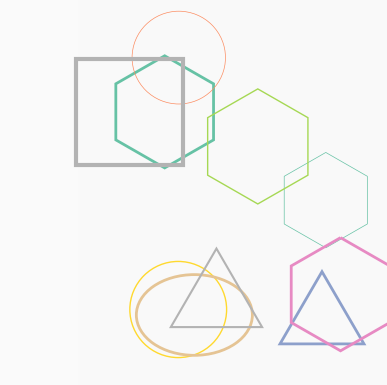[{"shape": "hexagon", "thickness": 0.5, "radius": 0.62, "center": [0.841, 0.48]}, {"shape": "hexagon", "thickness": 2, "radius": 0.73, "center": [0.425, 0.709]}, {"shape": "circle", "thickness": 0.5, "radius": 0.6, "center": [0.461, 0.85]}, {"shape": "triangle", "thickness": 2, "radius": 0.63, "center": [0.831, 0.169]}, {"shape": "hexagon", "thickness": 2, "radius": 0.73, "center": [0.879, 0.236]}, {"shape": "hexagon", "thickness": 1, "radius": 0.75, "center": [0.665, 0.62]}, {"shape": "circle", "thickness": 1, "radius": 0.62, "center": [0.46, 0.196]}, {"shape": "oval", "thickness": 2, "radius": 0.75, "center": [0.502, 0.182]}, {"shape": "square", "thickness": 3, "radius": 0.69, "center": [0.334, 0.709]}, {"shape": "triangle", "thickness": 1.5, "radius": 0.68, "center": [0.559, 0.218]}]